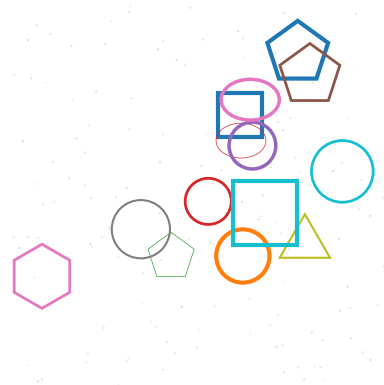[{"shape": "pentagon", "thickness": 3, "radius": 0.41, "center": [0.773, 0.863]}, {"shape": "square", "thickness": 3, "radius": 0.29, "center": [0.624, 0.702]}, {"shape": "circle", "thickness": 3, "radius": 0.35, "center": [0.631, 0.335]}, {"shape": "pentagon", "thickness": 0.5, "radius": 0.32, "center": [0.444, 0.333]}, {"shape": "oval", "thickness": 0.5, "radius": 0.32, "center": [0.626, 0.635]}, {"shape": "circle", "thickness": 2, "radius": 0.3, "center": [0.541, 0.477]}, {"shape": "circle", "thickness": 2.5, "radius": 0.3, "center": [0.656, 0.622]}, {"shape": "pentagon", "thickness": 2, "radius": 0.41, "center": [0.805, 0.805]}, {"shape": "oval", "thickness": 2.5, "radius": 0.38, "center": [0.65, 0.741]}, {"shape": "hexagon", "thickness": 2, "radius": 0.42, "center": [0.109, 0.282]}, {"shape": "circle", "thickness": 1.5, "radius": 0.38, "center": [0.366, 0.405]}, {"shape": "triangle", "thickness": 1.5, "radius": 0.38, "center": [0.792, 0.368]}, {"shape": "circle", "thickness": 2, "radius": 0.4, "center": [0.889, 0.555]}, {"shape": "square", "thickness": 3, "radius": 0.42, "center": [0.688, 0.446]}]